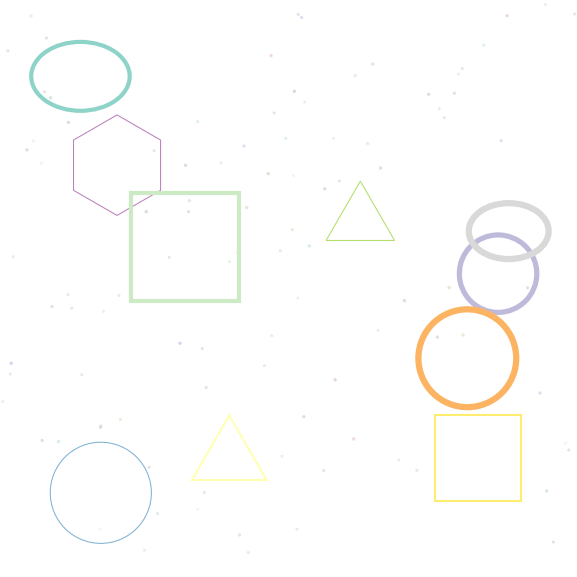[{"shape": "oval", "thickness": 2, "radius": 0.43, "center": [0.139, 0.867]}, {"shape": "triangle", "thickness": 1, "radius": 0.37, "center": [0.397, 0.205]}, {"shape": "circle", "thickness": 2.5, "radius": 0.34, "center": [0.862, 0.525]}, {"shape": "circle", "thickness": 0.5, "radius": 0.44, "center": [0.175, 0.146]}, {"shape": "circle", "thickness": 3, "radius": 0.42, "center": [0.809, 0.379]}, {"shape": "triangle", "thickness": 0.5, "radius": 0.34, "center": [0.624, 0.617]}, {"shape": "oval", "thickness": 3, "radius": 0.35, "center": [0.881, 0.599]}, {"shape": "hexagon", "thickness": 0.5, "radius": 0.44, "center": [0.203, 0.713]}, {"shape": "square", "thickness": 2, "radius": 0.47, "center": [0.32, 0.572]}, {"shape": "square", "thickness": 1, "radius": 0.37, "center": [0.828, 0.206]}]